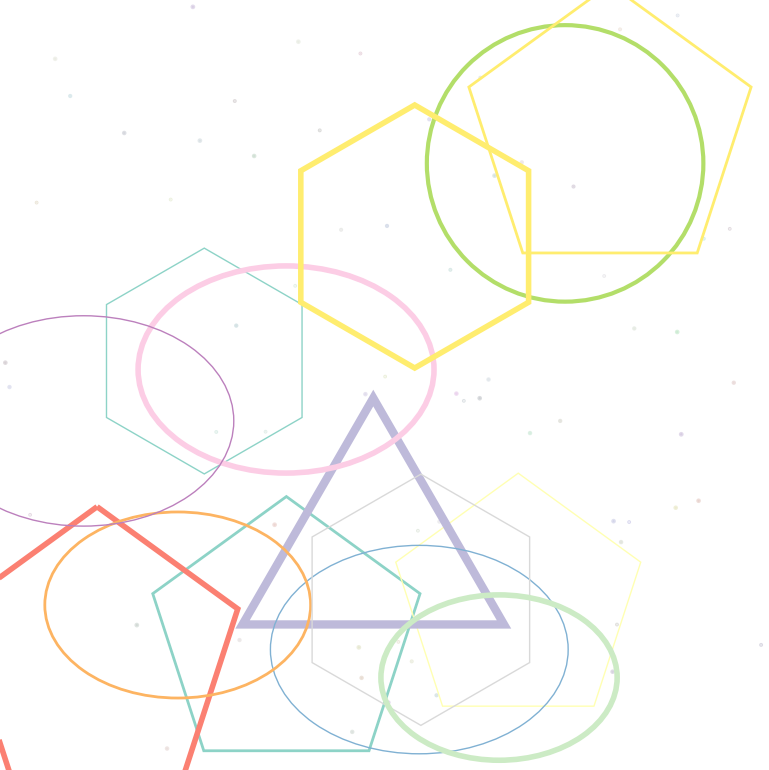[{"shape": "pentagon", "thickness": 1, "radius": 0.91, "center": [0.372, 0.173]}, {"shape": "hexagon", "thickness": 0.5, "radius": 0.73, "center": [0.265, 0.531]}, {"shape": "pentagon", "thickness": 0.5, "radius": 0.84, "center": [0.673, 0.218]}, {"shape": "triangle", "thickness": 3, "radius": 0.98, "center": [0.485, 0.287]}, {"shape": "pentagon", "thickness": 2, "radius": 0.96, "center": [0.126, 0.15]}, {"shape": "oval", "thickness": 0.5, "radius": 0.97, "center": [0.545, 0.156]}, {"shape": "oval", "thickness": 1, "radius": 0.86, "center": [0.231, 0.214]}, {"shape": "circle", "thickness": 1.5, "radius": 0.9, "center": [0.734, 0.788]}, {"shape": "oval", "thickness": 2, "radius": 0.96, "center": [0.371, 0.52]}, {"shape": "hexagon", "thickness": 0.5, "radius": 0.82, "center": [0.547, 0.221]}, {"shape": "oval", "thickness": 0.5, "radius": 0.98, "center": [0.108, 0.453]}, {"shape": "oval", "thickness": 2, "radius": 0.77, "center": [0.648, 0.12]}, {"shape": "hexagon", "thickness": 2, "radius": 0.85, "center": [0.539, 0.693]}, {"shape": "pentagon", "thickness": 1, "radius": 0.96, "center": [0.792, 0.827]}]